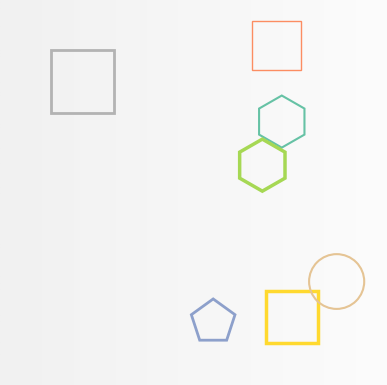[{"shape": "hexagon", "thickness": 1.5, "radius": 0.34, "center": [0.727, 0.684]}, {"shape": "square", "thickness": 1, "radius": 0.31, "center": [0.713, 0.882]}, {"shape": "pentagon", "thickness": 2, "radius": 0.3, "center": [0.55, 0.164]}, {"shape": "hexagon", "thickness": 2.5, "radius": 0.34, "center": [0.677, 0.571]}, {"shape": "square", "thickness": 2.5, "radius": 0.34, "center": [0.753, 0.176]}, {"shape": "circle", "thickness": 1.5, "radius": 0.36, "center": [0.869, 0.269]}, {"shape": "square", "thickness": 2, "radius": 0.41, "center": [0.212, 0.788]}]